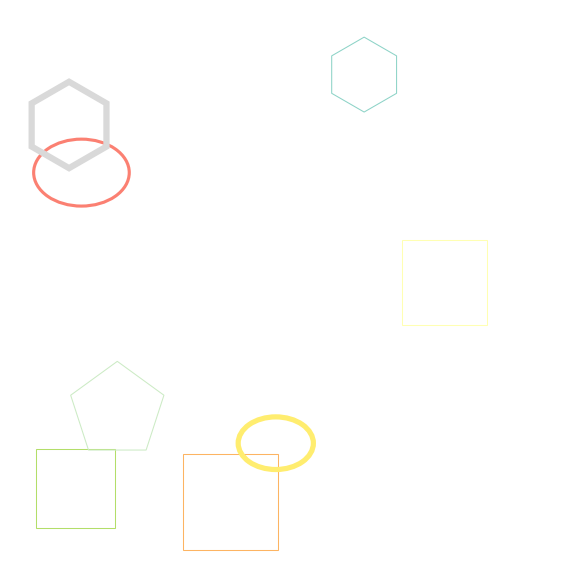[{"shape": "hexagon", "thickness": 0.5, "radius": 0.32, "center": [0.631, 0.87]}, {"shape": "square", "thickness": 0.5, "radius": 0.37, "center": [0.769, 0.51]}, {"shape": "oval", "thickness": 1.5, "radius": 0.41, "center": [0.141, 0.7]}, {"shape": "square", "thickness": 0.5, "radius": 0.41, "center": [0.399, 0.13]}, {"shape": "square", "thickness": 0.5, "radius": 0.34, "center": [0.13, 0.153]}, {"shape": "hexagon", "thickness": 3, "radius": 0.37, "center": [0.12, 0.783]}, {"shape": "pentagon", "thickness": 0.5, "radius": 0.42, "center": [0.203, 0.289]}, {"shape": "oval", "thickness": 2.5, "radius": 0.33, "center": [0.478, 0.232]}]